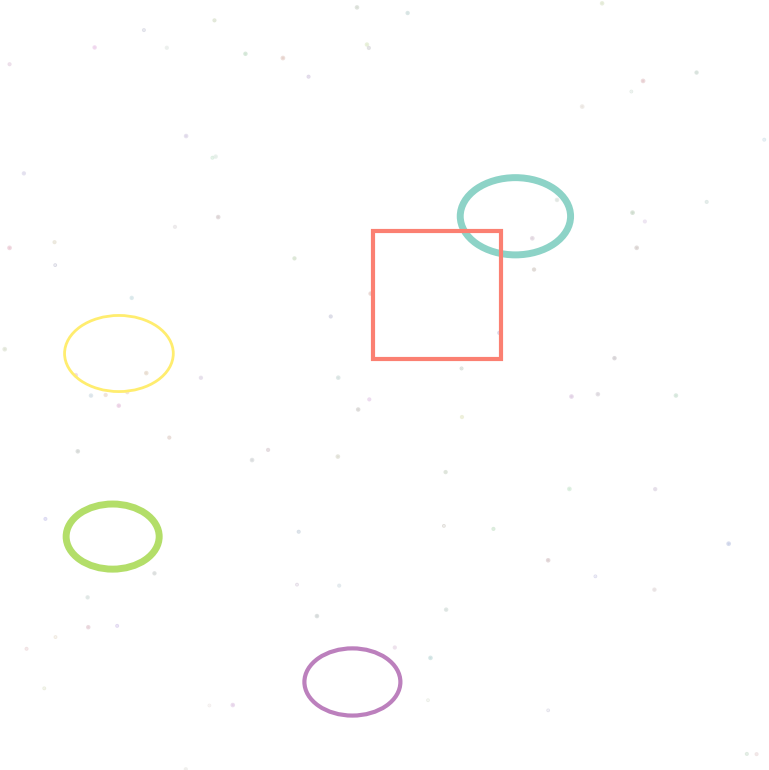[{"shape": "oval", "thickness": 2.5, "radius": 0.36, "center": [0.669, 0.719]}, {"shape": "square", "thickness": 1.5, "radius": 0.41, "center": [0.567, 0.617]}, {"shape": "oval", "thickness": 2.5, "radius": 0.3, "center": [0.146, 0.303]}, {"shape": "oval", "thickness": 1.5, "radius": 0.31, "center": [0.458, 0.114]}, {"shape": "oval", "thickness": 1, "radius": 0.35, "center": [0.154, 0.541]}]